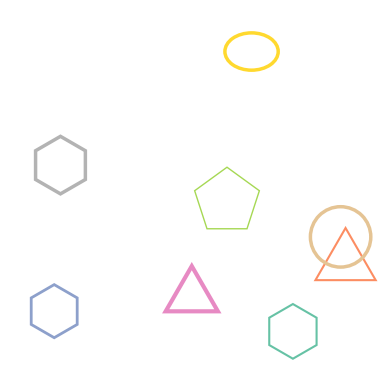[{"shape": "hexagon", "thickness": 1.5, "radius": 0.35, "center": [0.761, 0.139]}, {"shape": "triangle", "thickness": 1.5, "radius": 0.45, "center": [0.898, 0.317]}, {"shape": "hexagon", "thickness": 2, "radius": 0.34, "center": [0.141, 0.192]}, {"shape": "triangle", "thickness": 3, "radius": 0.39, "center": [0.498, 0.231]}, {"shape": "pentagon", "thickness": 1, "radius": 0.44, "center": [0.59, 0.477]}, {"shape": "oval", "thickness": 2.5, "radius": 0.35, "center": [0.653, 0.866]}, {"shape": "circle", "thickness": 2.5, "radius": 0.39, "center": [0.885, 0.385]}, {"shape": "hexagon", "thickness": 2.5, "radius": 0.37, "center": [0.157, 0.571]}]